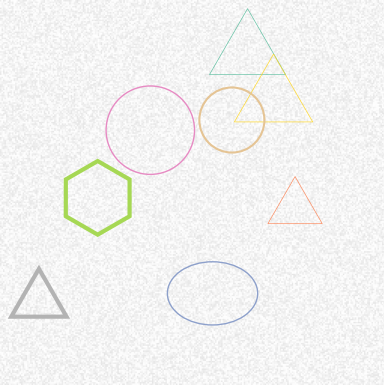[{"shape": "triangle", "thickness": 0.5, "radius": 0.57, "center": [0.643, 0.863]}, {"shape": "triangle", "thickness": 0.5, "radius": 0.41, "center": [0.766, 0.46]}, {"shape": "oval", "thickness": 1, "radius": 0.59, "center": [0.552, 0.238]}, {"shape": "circle", "thickness": 1, "radius": 0.57, "center": [0.39, 0.662]}, {"shape": "hexagon", "thickness": 3, "radius": 0.48, "center": [0.254, 0.486]}, {"shape": "triangle", "thickness": 0.5, "radius": 0.59, "center": [0.711, 0.742]}, {"shape": "circle", "thickness": 1.5, "radius": 0.42, "center": [0.602, 0.688]}, {"shape": "triangle", "thickness": 3, "radius": 0.41, "center": [0.101, 0.219]}]